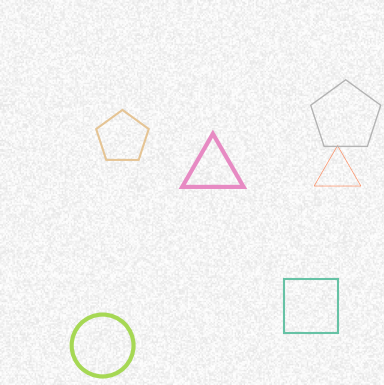[{"shape": "square", "thickness": 1.5, "radius": 0.35, "center": [0.809, 0.206]}, {"shape": "triangle", "thickness": 0.5, "radius": 0.35, "center": [0.877, 0.552]}, {"shape": "triangle", "thickness": 3, "radius": 0.46, "center": [0.553, 0.561]}, {"shape": "circle", "thickness": 3, "radius": 0.4, "center": [0.266, 0.103]}, {"shape": "pentagon", "thickness": 1.5, "radius": 0.36, "center": [0.318, 0.643]}, {"shape": "pentagon", "thickness": 1, "radius": 0.48, "center": [0.898, 0.697]}]